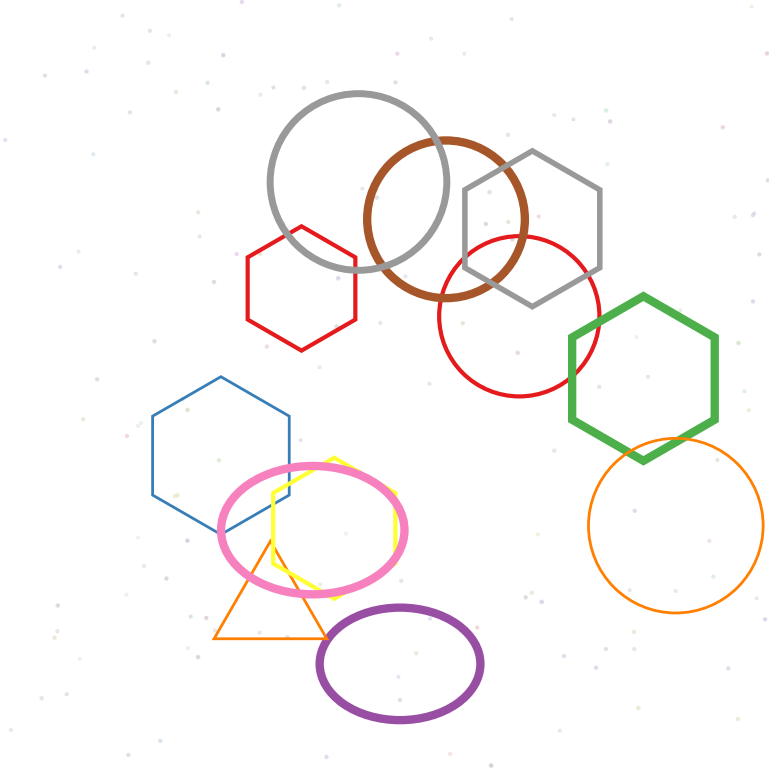[{"shape": "hexagon", "thickness": 1.5, "radius": 0.4, "center": [0.392, 0.625]}, {"shape": "circle", "thickness": 1.5, "radius": 0.52, "center": [0.674, 0.589]}, {"shape": "hexagon", "thickness": 1, "radius": 0.51, "center": [0.287, 0.408]}, {"shape": "hexagon", "thickness": 3, "radius": 0.53, "center": [0.836, 0.508]}, {"shape": "oval", "thickness": 3, "radius": 0.52, "center": [0.52, 0.138]}, {"shape": "triangle", "thickness": 1, "radius": 0.42, "center": [0.351, 0.213]}, {"shape": "circle", "thickness": 1, "radius": 0.57, "center": [0.878, 0.317]}, {"shape": "hexagon", "thickness": 1.5, "radius": 0.46, "center": [0.434, 0.314]}, {"shape": "circle", "thickness": 3, "radius": 0.51, "center": [0.579, 0.715]}, {"shape": "oval", "thickness": 3, "radius": 0.6, "center": [0.406, 0.312]}, {"shape": "hexagon", "thickness": 2, "radius": 0.51, "center": [0.691, 0.703]}, {"shape": "circle", "thickness": 2.5, "radius": 0.57, "center": [0.466, 0.764]}]